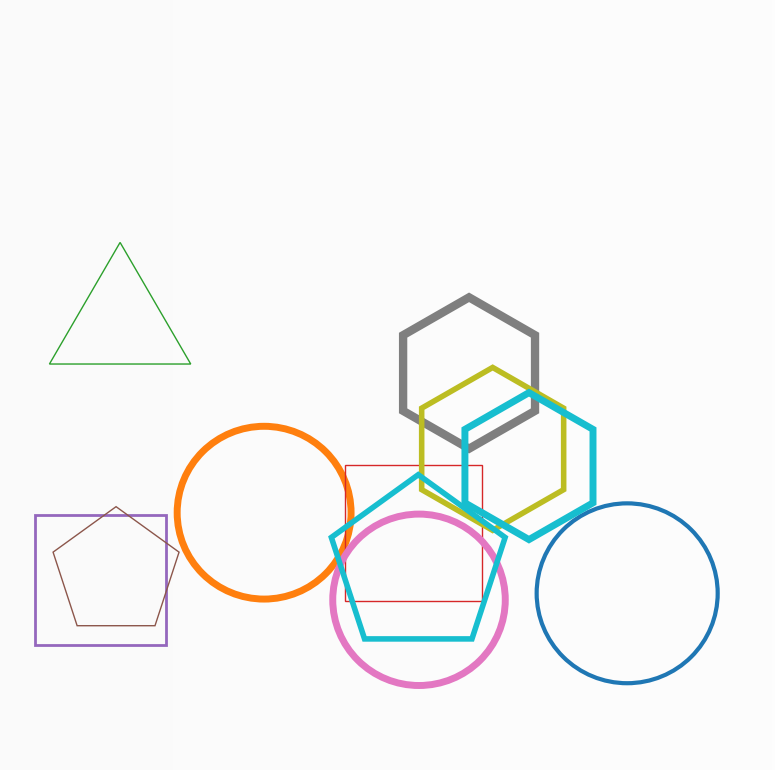[{"shape": "circle", "thickness": 1.5, "radius": 0.58, "center": [0.809, 0.23]}, {"shape": "circle", "thickness": 2.5, "radius": 0.56, "center": [0.341, 0.334]}, {"shape": "triangle", "thickness": 0.5, "radius": 0.53, "center": [0.155, 0.58]}, {"shape": "square", "thickness": 0.5, "radius": 0.44, "center": [0.534, 0.308]}, {"shape": "square", "thickness": 1, "radius": 0.42, "center": [0.13, 0.246]}, {"shape": "pentagon", "thickness": 0.5, "radius": 0.43, "center": [0.15, 0.257]}, {"shape": "circle", "thickness": 2.5, "radius": 0.56, "center": [0.541, 0.221]}, {"shape": "hexagon", "thickness": 3, "radius": 0.49, "center": [0.605, 0.516]}, {"shape": "hexagon", "thickness": 2, "radius": 0.53, "center": [0.636, 0.417]}, {"shape": "hexagon", "thickness": 2.5, "radius": 0.48, "center": [0.683, 0.395]}, {"shape": "pentagon", "thickness": 2, "radius": 0.59, "center": [0.54, 0.266]}]